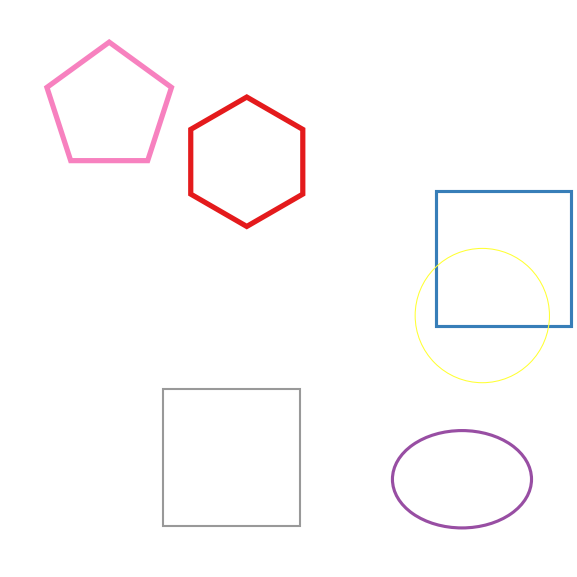[{"shape": "hexagon", "thickness": 2.5, "radius": 0.56, "center": [0.427, 0.719]}, {"shape": "square", "thickness": 1.5, "radius": 0.58, "center": [0.872, 0.551]}, {"shape": "oval", "thickness": 1.5, "radius": 0.6, "center": [0.8, 0.169]}, {"shape": "circle", "thickness": 0.5, "radius": 0.58, "center": [0.835, 0.453]}, {"shape": "pentagon", "thickness": 2.5, "radius": 0.57, "center": [0.189, 0.813]}, {"shape": "square", "thickness": 1, "radius": 0.59, "center": [0.401, 0.207]}]